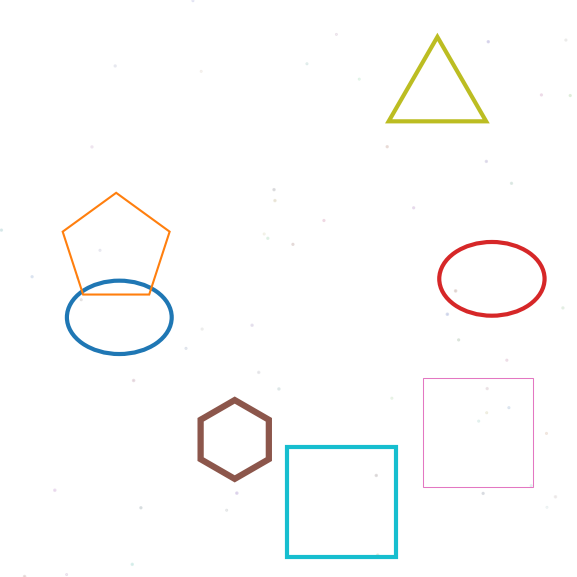[{"shape": "oval", "thickness": 2, "radius": 0.45, "center": [0.207, 0.45]}, {"shape": "pentagon", "thickness": 1, "radius": 0.49, "center": [0.201, 0.568]}, {"shape": "oval", "thickness": 2, "radius": 0.46, "center": [0.852, 0.516]}, {"shape": "hexagon", "thickness": 3, "radius": 0.34, "center": [0.406, 0.238]}, {"shape": "square", "thickness": 0.5, "radius": 0.47, "center": [0.828, 0.25]}, {"shape": "triangle", "thickness": 2, "radius": 0.49, "center": [0.757, 0.838]}, {"shape": "square", "thickness": 2, "radius": 0.47, "center": [0.591, 0.13]}]